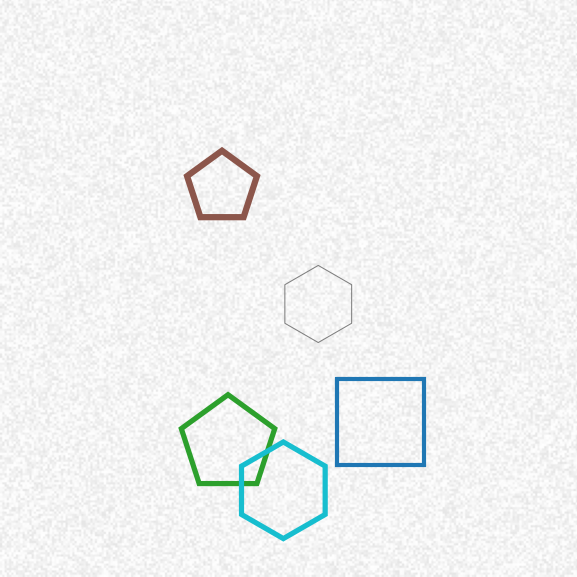[{"shape": "square", "thickness": 2, "radius": 0.38, "center": [0.658, 0.268]}, {"shape": "pentagon", "thickness": 2.5, "radius": 0.43, "center": [0.395, 0.231]}, {"shape": "pentagon", "thickness": 3, "radius": 0.32, "center": [0.384, 0.675]}, {"shape": "hexagon", "thickness": 0.5, "radius": 0.33, "center": [0.551, 0.473]}, {"shape": "hexagon", "thickness": 2.5, "radius": 0.42, "center": [0.491, 0.15]}]